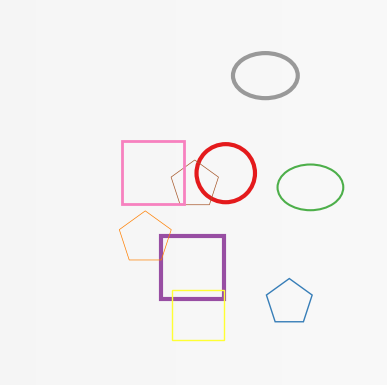[{"shape": "circle", "thickness": 3, "radius": 0.38, "center": [0.583, 0.55]}, {"shape": "pentagon", "thickness": 1, "radius": 0.31, "center": [0.747, 0.214]}, {"shape": "oval", "thickness": 1.5, "radius": 0.42, "center": [0.801, 0.513]}, {"shape": "square", "thickness": 3, "radius": 0.41, "center": [0.497, 0.304]}, {"shape": "pentagon", "thickness": 0.5, "radius": 0.35, "center": [0.375, 0.382]}, {"shape": "square", "thickness": 1, "radius": 0.33, "center": [0.511, 0.182]}, {"shape": "pentagon", "thickness": 0.5, "radius": 0.32, "center": [0.503, 0.52]}, {"shape": "square", "thickness": 2, "radius": 0.4, "center": [0.395, 0.552]}, {"shape": "oval", "thickness": 3, "radius": 0.42, "center": [0.685, 0.804]}]